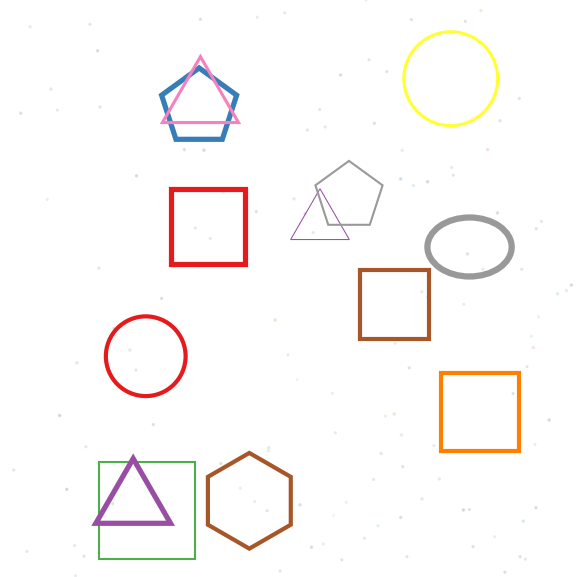[{"shape": "circle", "thickness": 2, "radius": 0.35, "center": [0.252, 0.382]}, {"shape": "square", "thickness": 2.5, "radius": 0.32, "center": [0.36, 0.607]}, {"shape": "pentagon", "thickness": 2.5, "radius": 0.34, "center": [0.345, 0.813]}, {"shape": "square", "thickness": 1, "radius": 0.42, "center": [0.254, 0.115]}, {"shape": "triangle", "thickness": 2.5, "radius": 0.37, "center": [0.231, 0.13]}, {"shape": "triangle", "thickness": 0.5, "radius": 0.29, "center": [0.554, 0.614]}, {"shape": "square", "thickness": 2, "radius": 0.34, "center": [0.831, 0.286]}, {"shape": "circle", "thickness": 1.5, "radius": 0.41, "center": [0.781, 0.863]}, {"shape": "square", "thickness": 2, "radius": 0.3, "center": [0.683, 0.472]}, {"shape": "hexagon", "thickness": 2, "radius": 0.41, "center": [0.432, 0.132]}, {"shape": "triangle", "thickness": 1.5, "radius": 0.38, "center": [0.347, 0.825]}, {"shape": "pentagon", "thickness": 1, "radius": 0.31, "center": [0.604, 0.659]}, {"shape": "oval", "thickness": 3, "radius": 0.36, "center": [0.813, 0.571]}]